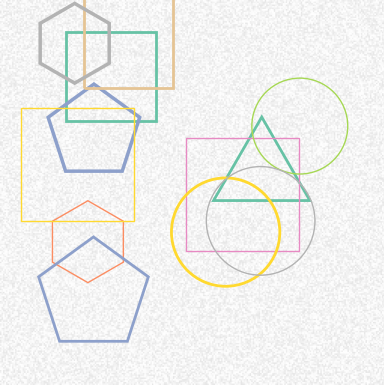[{"shape": "triangle", "thickness": 2, "radius": 0.72, "center": [0.68, 0.551]}, {"shape": "square", "thickness": 2, "radius": 0.58, "center": [0.288, 0.801]}, {"shape": "hexagon", "thickness": 1, "radius": 0.53, "center": [0.228, 0.372]}, {"shape": "pentagon", "thickness": 2.5, "radius": 0.63, "center": [0.244, 0.657]}, {"shape": "pentagon", "thickness": 2, "radius": 0.75, "center": [0.243, 0.235]}, {"shape": "square", "thickness": 1, "radius": 0.73, "center": [0.63, 0.495]}, {"shape": "circle", "thickness": 1, "radius": 0.62, "center": [0.779, 0.673]}, {"shape": "square", "thickness": 1, "radius": 0.73, "center": [0.202, 0.574]}, {"shape": "circle", "thickness": 2, "radius": 0.7, "center": [0.586, 0.397]}, {"shape": "square", "thickness": 2, "radius": 0.58, "center": [0.334, 0.889]}, {"shape": "hexagon", "thickness": 2.5, "radius": 0.52, "center": [0.194, 0.888]}, {"shape": "circle", "thickness": 1, "radius": 0.71, "center": [0.677, 0.426]}]